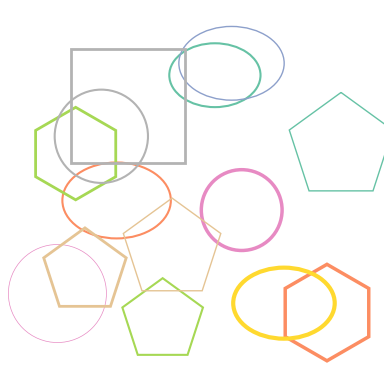[{"shape": "oval", "thickness": 1.5, "radius": 0.59, "center": [0.558, 0.805]}, {"shape": "pentagon", "thickness": 1, "radius": 0.71, "center": [0.886, 0.619]}, {"shape": "oval", "thickness": 1.5, "radius": 0.7, "center": [0.303, 0.479]}, {"shape": "hexagon", "thickness": 2.5, "radius": 0.63, "center": [0.849, 0.188]}, {"shape": "oval", "thickness": 1, "radius": 0.68, "center": [0.601, 0.836]}, {"shape": "circle", "thickness": 0.5, "radius": 0.64, "center": [0.149, 0.238]}, {"shape": "circle", "thickness": 2.5, "radius": 0.52, "center": [0.628, 0.454]}, {"shape": "pentagon", "thickness": 1.5, "radius": 0.55, "center": [0.423, 0.167]}, {"shape": "hexagon", "thickness": 2, "radius": 0.6, "center": [0.197, 0.601]}, {"shape": "oval", "thickness": 3, "radius": 0.66, "center": [0.738, 0.213]}, {"shape": "pentagon", "thickness": 1, "radius": 0.67, "center": [0.447, 0.352]}, {"shape": "pentagon", "thickness": 2, "radius": 0.56, "center": [0.221, 0.295]}, {"shape": "circle", "thickness": 1.5, "radius": 0.61, "center": [0.263, 0.646]}, {"shape": "square", "thickness": 2, "radius": 0.74, "center": [0.333, 0.726]}]